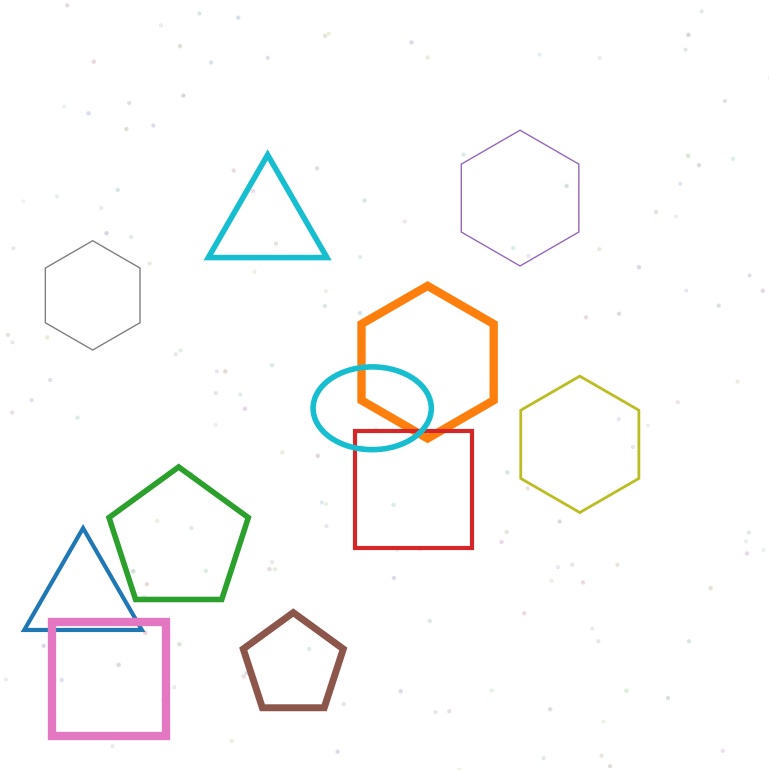[{"shape": "triangle", "thickness": 1.5, "radius": 0.44, "center": [0.108, 0.226]}, {"shape": "hexagon", "thickness": 3, "radius": 0.5, "center": [0.555, 0.53]}, {"shape": "pentagon", "thickness": 2, "radius": 0.48, "center": [0.232, 0.298]}, {"shape": "square", "thickness": 1.5, "radius": 0.38, "center": [0.537, 0.364]}, {"shape": "hexagon", "thickness": 0.5, "radius": 0.44, "center": [0.675, 0.743]}, {"shape": "pentagon", "thickness": 2.5, "radius": 0.34, "center": [0.381, 0.136]}, {"shape": "square", "thickness": 3, "radius": 0.37, "center": [0.141, 0.119]}, {"shape": "hexagon", "thickness": 0.5, "radius": 0.35, "center": [0.12, 0.616]}, {"shape": "hexagon", "thickness": 1, "radius": 0.44, "center": [0.753, 0.423]}, {"shape": "oval", "thickness": 2, "radius": 0.38, "center": [0.483, 0.47]}, {"shape": "triangle", "thickness": 2, "radius": 0.44, "center": [0.348, 0.71]}]